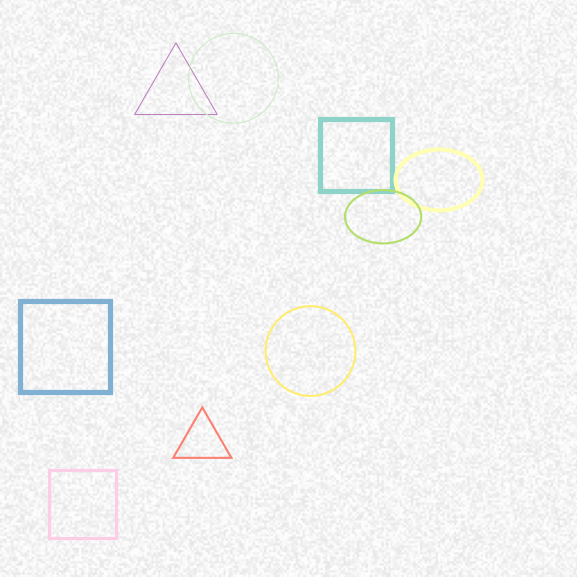[{"shape": "square", "thickness": 2.5, "radius": 0.31, "center": [0.617, 0.73]}, {"shape": "oval", "thickness": 2, "radius": 0.38, "center": [0.76, 0.688]}, {"shape": "triangle", "thickness": 1, "radius": 0.29, "center": [0.35, 0.235]}, {"shape": "square", "thickness": 2.5, "radius": 0.39, "center": [0.112, 0.399]}, {"shape": "oval", "thickness": 1, "radius": 0.33, "center": [0.663, 0.624]}, {"shape": "square", "thickness": 1.5, "radius": 0.29, "center": [0.143, 0.126]}, {"shape": "triangle", "thickness": 0.5, "radius": 0.41, "center": [0.305, 0.842]}, {"shape": "circle", "thickness": 0.5, "radius": 0.39, "center": [0.404, 0.864]}, {"shape": "circle", "thickness": 1, "radius": 0.39, "center": [0.538, 0.391]}]